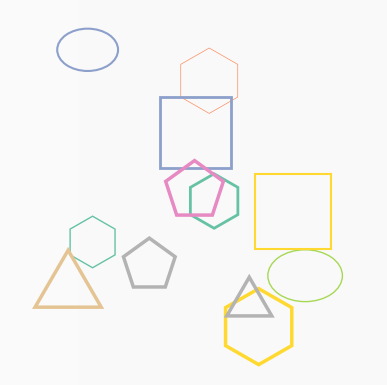[{"shape": "hexagon", "thickness": 1, "radius": 0.33, "center": [0.239, 0.371]}, {"shape": "hexagon", "thickness": 2, "radius": 0.35, "center": [0.553, 0.478]}, {"shape": "hexagon", "thickness": 0.5, "radius": 0.42, "center": [0.54, 0.79]}, {"shape": "oval", "thickness": 1.5, "radius": 0.39, "center": [0.226, 0.871]}, {"shape": "square", "thickness": 2, "radius": 0.46, "center": [0.504, 0.656]}, {"shape": "pentagon", "thickness": 2.5, "radius": 0.39, "center": [0.502, 0.505]}, {"shape": "oval", "thickness": 1, "radius": 0.48, "center": [0.787, 0.284]}, {"shape": "square", "thickness": 1.5, "radius": 0.49, "center": [0.755, 0.451]}, {"shape": "hexagon", "thickness": 2.5, "radius": 0.49, "center": [0.668, 0.152]}, {"shape": "triangle", "thickness": 2.5, "radius": 0.49, "center": [0.176, 0.251]}, {"shape": "triangle", "thickness": 2.5, "radius": 0.34, "center": [0.643, 0.213]}, {"shape": "pentagon", "thickness": 2.5, "radius": 0.35, "center": [0.385, 0.311]}]